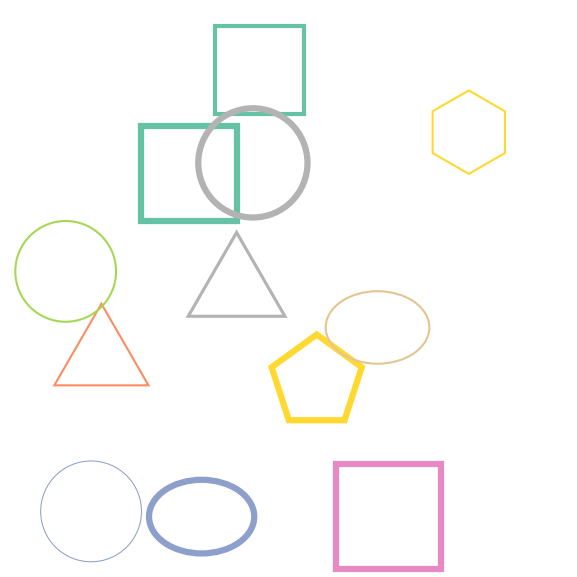[{"shape": "square", "thickness": 2, "radius": 0.38, "center": [0.449, 0.878]}, {"shape": "square", "thickness": 3, "radius": 0.41, "center": [0.328, 0.698]}, {"shape": "triangle", "thickness": 1, "radius": 0.47, "center": [0.176, 0.379]}, {"shape": "oval", "thickness": 3, "radius": 0.46, "center": [0.349, 0.105]}, {"shape": "circle", "thickness": 0.5, "radius": 0.44, "center": [0.158, 0.114]}, {"shape": "square", "thickness": 3, "radius": 0.46, "center": [0.673, 0.104]}, {"shape": "circle", "thickness": 1, "radius": 0.44, "center": [0.114, 0.529]}, {"shape": "pentagon", "thickness": 3, "radius": 0.41, "center": [0.548, 0.338]}, {"shape": "hexagon", "thickness": 1, "radius": 0.36, "center": [0.812, 0.77]}, {"shape": "oval", "thickness": 1, "radius": 0.45, "center": [0.654, 0.432]}, {"shape": "triangle", "thickness": 1.5, "radius": 0.48, "center": [0.41, 0.5]}, {"shape": "circle", "thickness": 3, "radius": 0.47, "center": [0.438, 0.717]}]